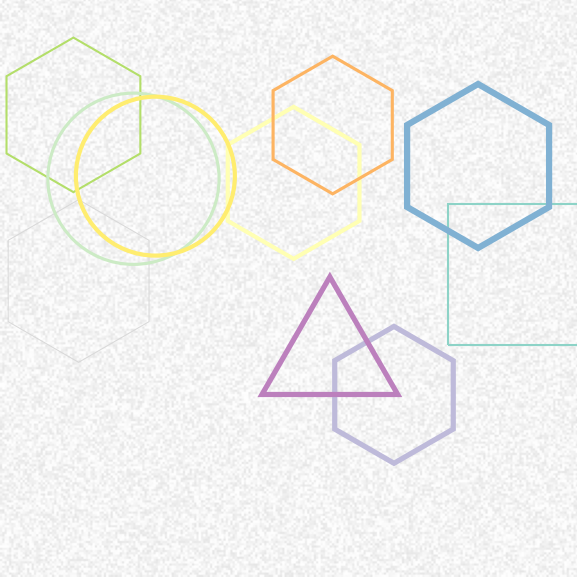[{"shape": "square", "thickness": 1, "radius": 0.61, "center": [0.898, 0.525]}, {"shape": "hexagon", "thickness": 2, "radius": 0.66, "center": [0.508, 0.682]}, {"shape": "hexagon", "thickness": 2.5, "radius": 0.59, "center": [0.682, 0.315]}, {"shape": "hexagon", "thickness": 3, "radius": 0.71, "center": [0.828, 0.712]}, {"shape": "hexagon", "thickness": 1.5, "radius": 0.6, "center": [0.576, 0.783]}, {"shape": "hexagon", "thickness": 1, "radius": 0.67, "center": [0.127, 0.8]}, {"shape": "hexagon", "thickness": 0.5, "radius": 0.7, "center": [0.136, 0.513]}, {"shape": "triangle", "thickness": 2.5, "radius": 0.68, "center": [0.571, 0.384]}, {"shape": "circle", "thickness": 1.5, "radius": 0.74, "center": [0.231, 0.69]}, {"shape": "circle", "thickness": 2, "radius": 0.69, "center": [0.269, 0.694]}]